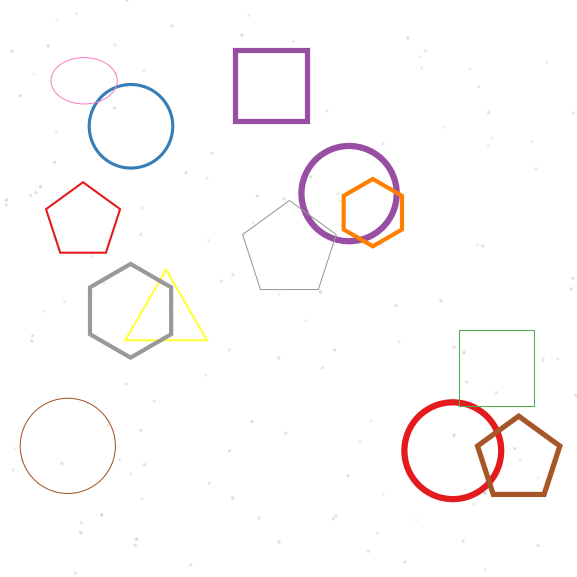[{"shape": "pentagon", "thickness": 1, "radius": 0.34, "center": [0.144, 0.616]}, {"shape": "circle", "thickness": 3, "radius": 0.42, "center": [0.784, 0.219]}, {"shape": "circle", "thickness": 1.5, "radius": 0.36, "center": [0.227, 0.78]}, {"shape": "square", "thickness": 0.5, "radius": 0.33, "center": [0.86, 0.361]}, {"shape": "square", "thickness": 2.5, "radius": 0.31, "center": [0.469, 0.851]}, {"shape": "circle", "thickness": 3, "radius": 0.41, "center": [0.604, 0.664]}, {"shape": "hexagon", "thickness": 2, "radius": 0.29, "center": [0.646, 0.631]}, {"shape": "triangle", "thickness": 1, "radius": 0.41, "center": [0.288, 0.451]}, {"shape": "pentagon", "thickness": 2.5, "radius": 0.37, "center": [0.898, 0.204]}, {"shape": "circle", "thickness": 0.5, "radius": 0.41, "center": [0.117, 0.227]}, {"shape": "oval", "thickness": 0.5, "radius": 0.29, "center": [0.146, 0.859]}, {"shape": "pentagon", "thickness": 0.5, "radius": 0.43, "center": [0.501, 0.567]}, {"shape": "hexagon", "thickness": 2, "radius": 0.41, "center": [0.226, 0.461]}]